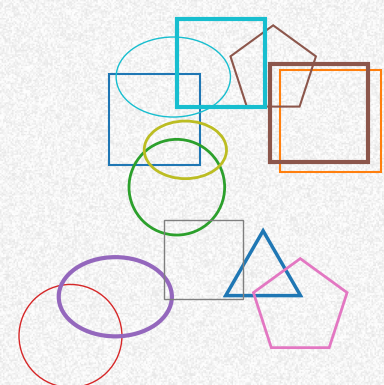[{"shape": "square", "thickness": 1.5, "radius": 0.59, "center": [0.402, 0.69]}, {"shape": "triangle", "thickness": 2.5, "radius": 0.56, "center": [0.683, 0.288]}, {"shape": "square", "thickness": 1.5, "radius": 0.66, "center": [0.859, 0.686]}, {"shape": "circle", "thickness": 2, "radius": 0.62, "center": [0.459, 0.514]}, {"shape": "circle", "thickness": 1, "radius": 0.67, "center": [0.183, 0.127]}, {"shape": "oval", "thickness": 3, "radius": 0.73, "center": [0.299, 0.229]}, {"shape": "pentagon", "thickness": 1.5, "radius": 0.58, "center": [0.71, 0.818]}, {"shape": "square", "thickness": 3, "radius": 0.64, "center": [0.829, 0.707]}, {"shape": "pentagon", "thickness": 2, "radius": 0.64, "center": [0.78, 0.2]}, {"shape": "square", "thickness": 1, "radius": 0.51, "center": [0.529, 0.326]}, {"shape": "oval", "thickness": 2, "radius": 0.53, "center": [0.481, 0.611]}, {"shape": "square", "thickness": 3, "radius": 0.57, "center": [0.573, 0.837]}, {"shape": "oval", "thickness": 1, "radius": 0.74, "center": [0.45, 0.8]}]